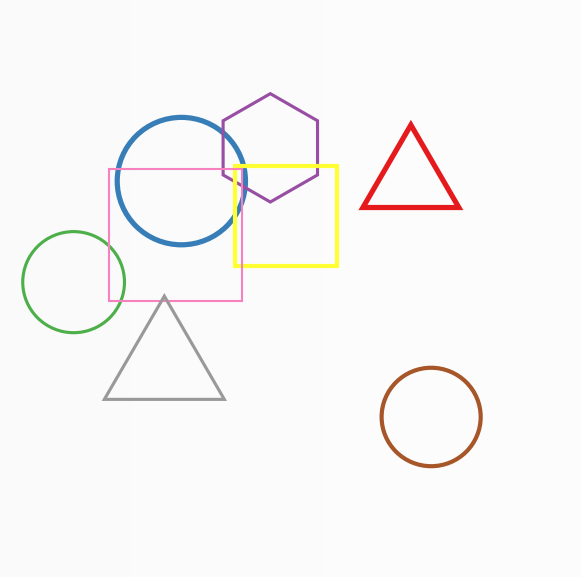[{"shape": "triangle", "thickness": 2.5, "radius": 0.48, "center": [0.707, 0.687]}, {"shape": "circle", "thickness": 2.5, "radius": 0.55, "center": [0.312, 0.686]}, {"shape": "circle", "thickness": 1.5, "radius": 0.44, "center": [0.127, 0.511]}, {"shape": "hexagon", "thickness": 1.5, "radius": 0.47, "center": [0.465, 0.743]}, {"shape": "square", "thickness": 2, "radius": 0.44, "center": [0.492, 0.625]}, {"shape": "circle", "thickness": 2, "radius": 0.43, "center": [0.742, 0.277]}, {"shape": "square", "thickness": 1, "radius": 0.57, "center": [0.302, 0.592]}, {"shape": "triangle", "thickness": 1.5, "radius": 0.6, "center": [0.283, 0.367]}]